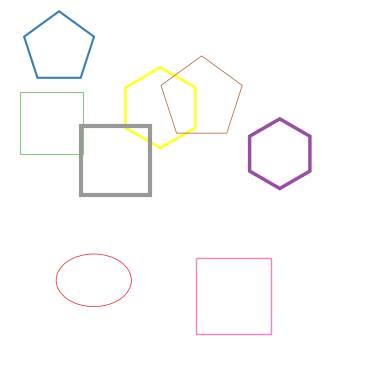[{"shape": "oval", "thickness": 0.5, "radius": 0.49, "center": [0.244, 0.272]}, {"shape": "pentagon", "thickness": 1.5, "radius": 0.48, "center": [0.153, 0.875]}, {"shape": "square", "thickness": 0.5, "radius": 0.4, "center": [0.134, 0.681]}, {"shape": "hexagon", "thickness": 2.5, "radius": 0.45, "center": [0.727, 0.601]}, {"shape": "hexagon", "thickness": 2, "radius": 0.52, "center": [0.416, 0.72]}, {"shape": "pentagon", "thickness": 0.5, "radius": 0.55, "center": [0.524, 0.744]}, {"shape": "square", "thickness": 1, "radius": 0.49, "center": [0.607, 0.231]}, {"shape": "square", "thickness": 3, "radius": 0.45, "center": [0.301, 0.582]}]